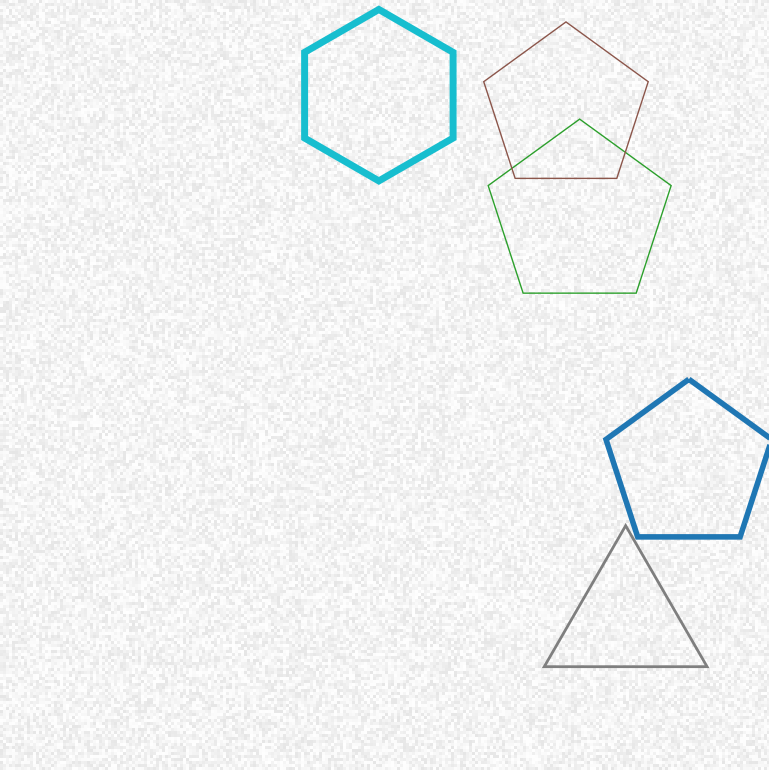[{"shape": "pentagon", "thickness": 2, "radius": 0.57, "center": [0.895, 0.394]}, {"shape": "pentagon", "thickness": 0.5, "radius": 0.62, "center": [0.753, 0.72]}, {"shape": "pentagon", "thickness": 0.5, "radius": 0.56, "center": [0.735, 0.859]}, {"shape": "triangle", "thickness": 1, "radius": 0.61, "center": [0.813, 0.195]}, {"shape": "hexagon", "thickness": 2.5, "radius": 0.56, "center": [0.492, 0.876]}]